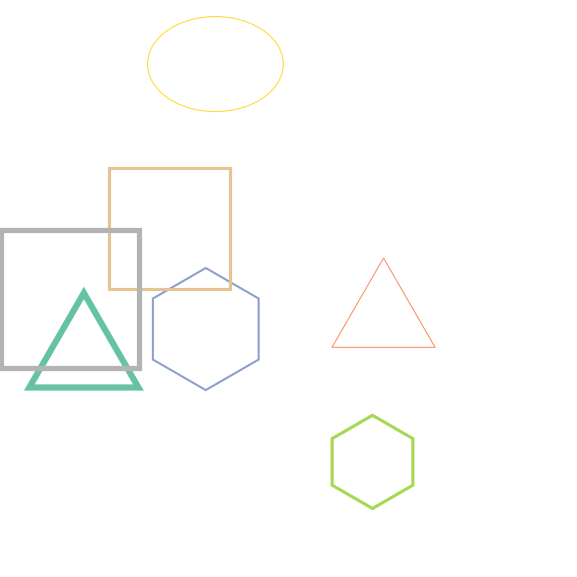[{"shape": "triangle", "thickness": 3, "radius": 0.55, "center": [0.145, 0.383]}, {"shape": "triangle", "thickness": 0.5, "radius": 0.52, "center": [0.664, 0.449]}, {"shape": "hexagon", "thickness": 1, "radius": 0.53, "center": [0.356, 0.429]}, {"shape": "hexagon", "thickness": 1.5, "radius": 0.4, "center": [0.645, 0.199]}, {"shape": "oval", "thickness": 0.5, "radius": 0.59, "center": [0.373, 0.888]}, {"shape": "square", "thickness": 1.5, "radius": 0.53, "center": [0.293, 0.604]}, {"shape": "square", "thickness": 2.5, "radius": 0.6, "center": [0.121, 0.481]}]